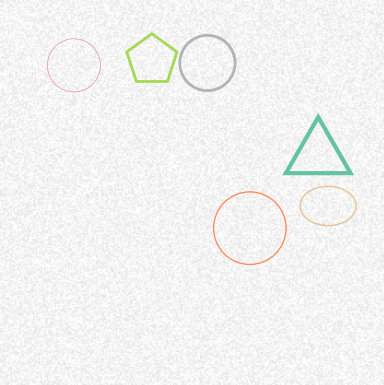[{"shape": "triangle", "thickness": 3, "radius": 0.49, "center": [0.827, 0.599]}, {"shape": "circle", "thickness": 1, "radius": 0.47, "center": [0.649, 0.407]}, {"shape": "circle", "thickness": 0.5, "radius": 0.35, "center": [0.192, 0.83]}, {"shape": "pentagon", "thickness": 2, "radius": 0.34, "center": [0.394, 0.844]}, {"shape": "oval", "thickness": 1, "radius": 0.36, "center": [0.852, 0.465]}, {"shape": "circle", "thickness": 2, "radius": 0.36, "center": [0.539, 0.836]}]